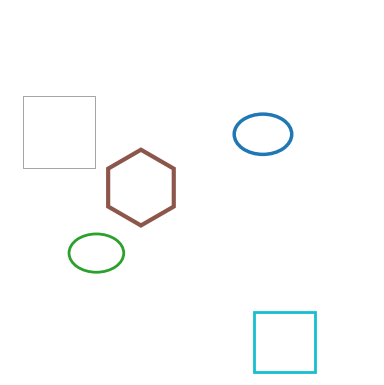[{"shape": "oval", "thickness": 2.5, "radius": 0.37, "center": [0.683, 0.651]}, {"shape": "oval", "thickness": 2, "radius": 0.36, "center": [0.25, 0.343]}, {"shape": "hexagon", "thickness": 3, "radius": 0.49, "center": [0.366, 0.513]}, {"shape": "square", "thickness": 0.5, "radius": 0.47, "center": [0.153, 0.658]}, {"shape": "square", "thickness": 2, "radius": 0.39, "center": [0.739, 0.112]}]